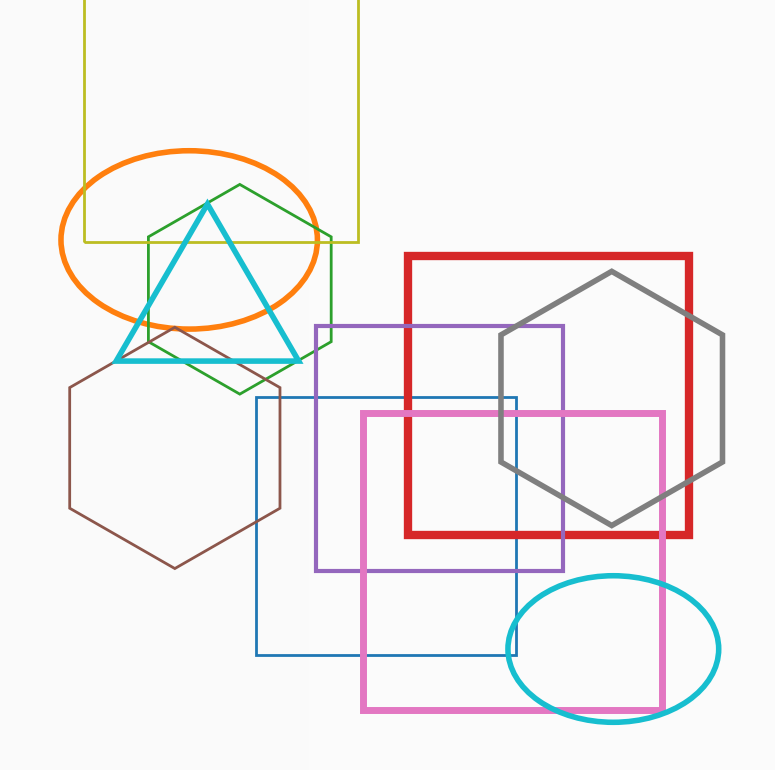[{"shape": "square", "thickness": 1, "radius": 0.84, "center": [0.498, 0.317]}, {"shape": "oval", "thickness": 2, "radius": 0.83, "center": [0.244, 0.688]}, {"shape": "hexagon", "thickness": 1, "radius": 0.68, "center": [0.309, 0.624]}, {"shape": "square", "thickness": 3, "radius": 0.91, "center": [0.708, 0.486]}, {"shape": "square", "thickness": 1.5, "radius": 0.79, "center": [0.567, 0.418]}, {"shape": "hexagon", "thickness": 1, "radius": 0.78, "center": [0.226, 0.418]}, {"shape": "square", "thickness": 2.5, "radius": 0.97, "center": [0.661, 0.271]}, {"shape": "hexagon", "thickness": 2, "radius": 0.83, "center": [0.789, 0.483]}, {"shape": "square", "thickness": 1, "radius": 0.88, "center": [0.285, 0.862]}, {"shape": "oval", "thickness": 2, "radius": 0.68, "center": [0.791, 0.157]}, {"shape": "triangle", "thickness": 2, "radius": 0.68, "center": [0.268, 0.599]}]